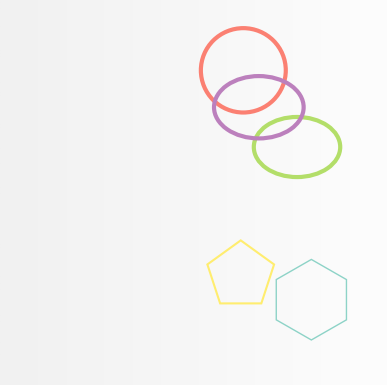[{"shape": "hexagon", "thickness": 1, "radius": 0.52, "center": [0.804, 0.222]}, {"shape": "circle", "thickness": 3, "radius": 0.55, "center": [0.628, 0.817]}, {"shape": "oval", "thickness": 3, "radius": 0.56, "center": [0.766, 0.618]}, {"shape": "oval", "thickness": 3, "radius": 0.58, "center": [0.668, 0.721]}, {"shape": "pentagon", "thickness": 1.5, "radius": 0.45, "center": [0.621, 0.285]}]